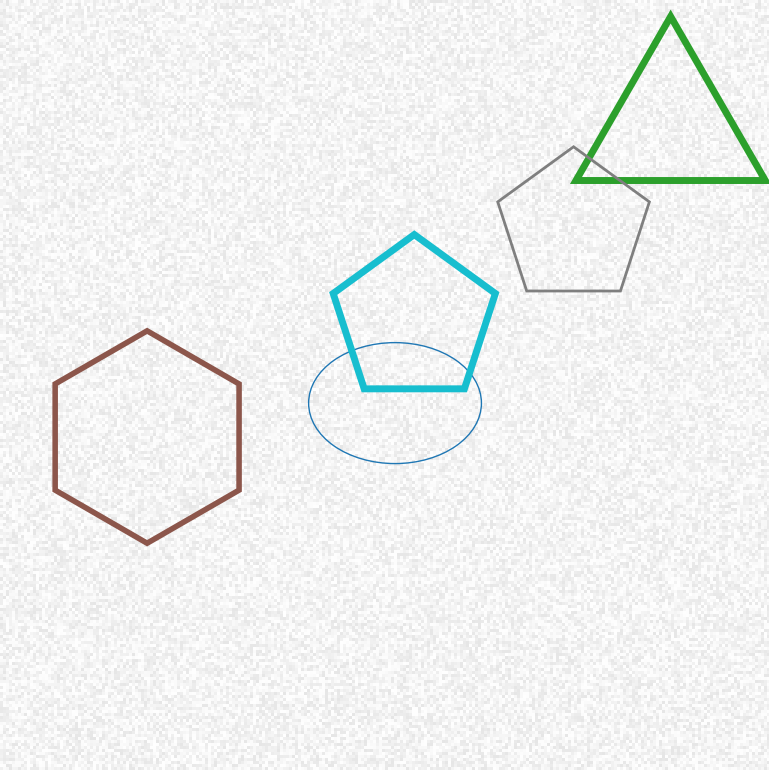[{"shape": "oval", "thickness": 0.5, "radius": 0.56, "center": [0.513, 0.476]}, {"shape": "triangle", "thickness": 2.5, "radius": 0.71, "center": [0.871, 0.837]}, {"shape": "hexagon", "thickness": 2, "radius": 0.69, "center": [0.191, 0.432]}, {"shape": "pentagon", "thickness": 1, "radius": 0.52, "center": [0.745, 0.706]}, {"shape": "pentagon", "thickness": 2.5, "radius": 0.55, "center": [0.538, 0.585]}]